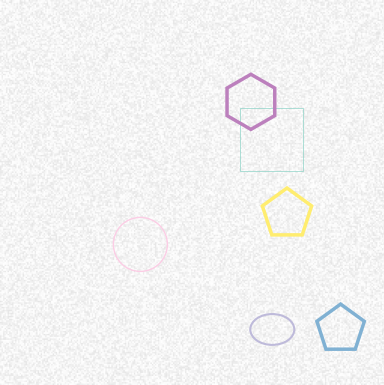[{"shape": "square", "thickness": 0.5, "radius": 0.41, "center": [0.705, 0.638]}, {"shape": "oval", "thickness": 1.5, "radius": 0.29, "center": [0.707, 0.144]}, {"shape": "pentagon", "thickness": 2.5, "radius": 0.32, "center": [0.885, 0.145]}, {"shape": "circle", "thickness": 1, "radius": 0.35, "center": [0.365, 0.365]}, {"shape": "hexagon", "thickness": 2.5, "radius": 0.36, "center": [0.652, 0.735]}, {"shape": "pentagon", "thickness": 2.5, "radius": 0.34, "center": [0.745, 0.444]}]